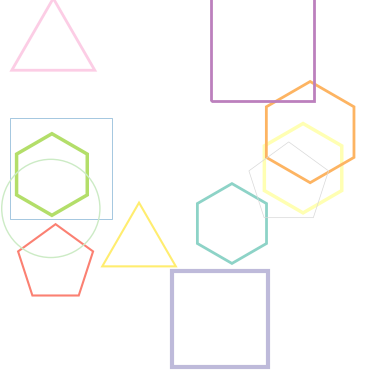[{"shape": "hexagon", "thickness": 2, "radius": 0.52, "center": [0.602, 0.419]}, {"shape": "hexagon", "thickness": 2.5, "radius": 0.58, "center": [0.787, 0.563]}, {"shape": "square", "thickness": 3, "radius": 0.62, "center": [0.571, 0.172]}, {"shape": "pentagon", "thickness": 1.5, "radius": 0.51, "center": [0.144, 0.315]}, {"shape": "square", "thickness": 0.5, "radius": 0.66, "center": [0.159, 0.562]}, {"shape": "hexagon", "thickness": 2, "radius": 0.66, "center": [0.806, 0.657]}, {"shape": "hexagon", "thickness": 2.5, "radius": 0.53, "center": [0.135, 0.547]}, {"shape": "triangle", "thickness": 2, "radius": 0.62, "center": [0.138, 0.88]}, {"shape": "pentagon", "thickness": 0.5, "radius": 0.54, "center": [0.75, 0.523]}, {"shape": "square", "thickness": 2, "radius": 0.67, "center": [0.682, 0.871]}, {"shape": "circle", "thickness": 1, "radius": 0.64, "center": [0.132, 0.459]}, {"shape": "triangle", "thickness": 1.5, "radius": 0.55, "center": [0.361, 0.363]}]